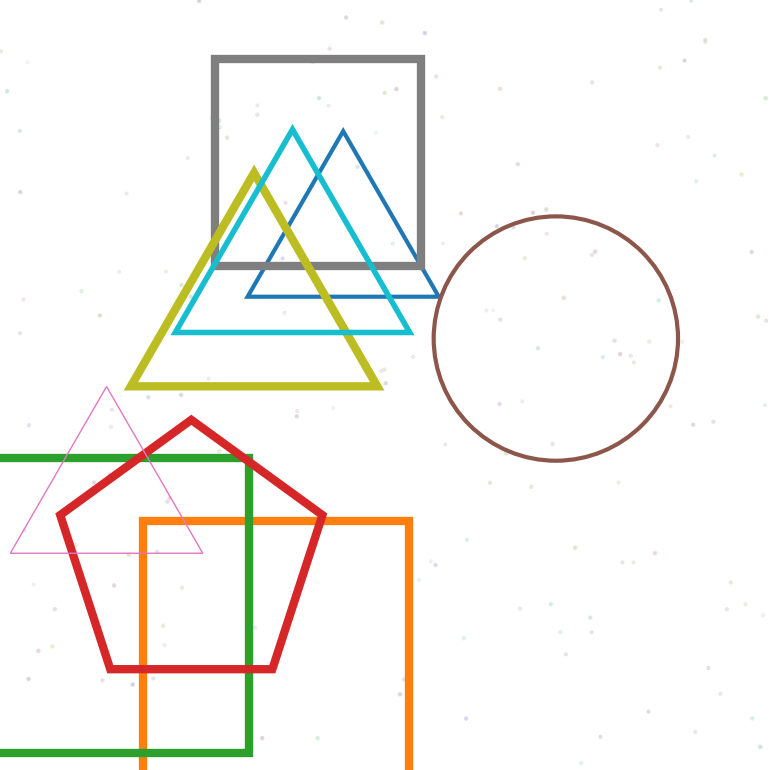[{"shape": "triangle", "thickness": 1.5, "radius": 0.72, "center": [0.446, 0.686]}, {"shape": "square", "thickness": 3, "radius": 0.86, "center": [0.359, 0.15]}, {"shape": "square", "thickness": 3, "radius": 0.96, "center": [0.132, 0.214]}, {"shape": "pentagon", "thickness": 3, "radius": 0.9, "center": [0.248, 0.276]}, {"shape": "circle", "thickness": 1.5, "radius": 0.79, "center": [0.722, 0.56]}, {"shape": "triangle", "thickness": 0.5, "radius": 0.72, "center": [0.138, 0.354]}, {"shape": "square", "thickness": 3, "radius": 0.67, "center": [0.413, 0.789]}, {"shape": "triangle", "thickness": 3, "radius": 0.92, "center": [0.33, 0.591]}, {"shape": "triangle", "thickness": 2, "radius": 0.88, "center": [0.38, 0.656]}]